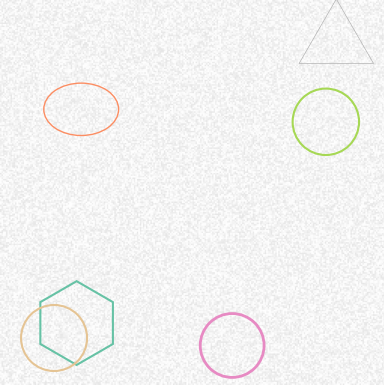[{"shape": "hexagon", "thickness": 1.5, "radius": 0.54, "center": [0.199, 0.161]}, {"shape": "oval", "thickness": 1, "radius": 0.49, "center": [0.211, 0.716]}, {"shape": "circle", "thickness": 2, "radius": 0.41, "center": [0.603, 0.103]}, {"shape": "circle", "thickness": 1.5, "radius": 0.43, "center": [0.846, 0.684]}, {"shape": "circle", "thickness": 1.5, "radius": 0.43, "center": [0.14, 0.122]}, {"shape": "triangle", "thickness": 0.5, "radius": 0.56, "center": [0.874, 0.891]}]